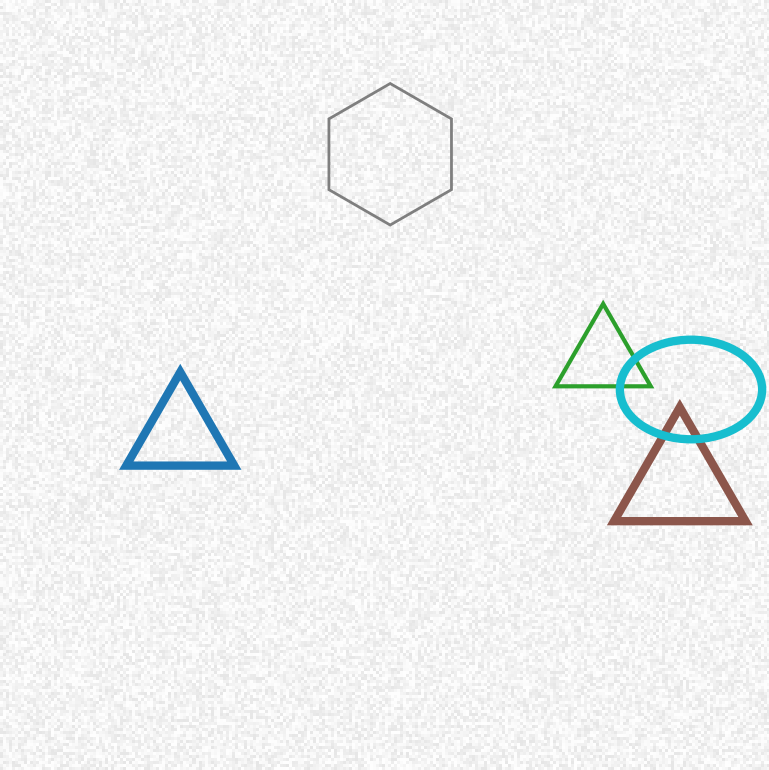[{"shape": "triangle", "thickness": 3, "radius": 0.4, "center": [0.234, 0.436]}, {"shape": "triangle", "thickness": 1.5, "radius": 0.36, "center": [0.783, 0.534]}, {"shape": "triangle", "thickness": 3, "radius": 0.49, "center": [0.883, 0.372]}, {"shape": "hexagon", "thickness": 1, "radius": 0.46, "center": [0.507, 0.8]}, {"shape": "oval", "thickness": 3, "radius": 0.46, "center": [0.897, 0.494]}]